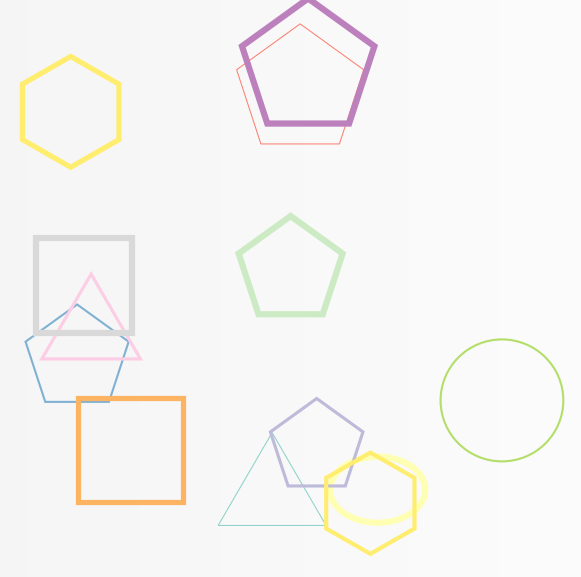[{"shape": "triangle", "thickness": 0.5, "radius": 0.54, "center": [0.468, 0.143]}, {"shape": "oval", "thickness": 3, "radius": 0.41, "center": [0.65, 0.151]}, {"shape": "pentagon", "thickness": 1.5, "radius": 0.42, "center": [0.545, 0.225]}, {"shape": "pentagon", "thickness": 0.5, "radius": 0.57, "center": [0.516, 0.843]}, {"shape": "pentagon", "thickness": 1, "radius": 0.47, "center": [0.133, 0.379]}, {"shape": "square", "thickness": 2.5, "radius": 0.45, "center": [0.224, 0.219]}, {"shape": "circle", "thickness": 1, "radius": 0.53, "center": [0.864, 0.306]}, {"shape": "triangle", "thickness": 1.5, "radius": 0.49, "center": [0.157, 0.427]}, {"shape": "square", "thickness": 3, "radius": 0.41, "center": [0.144, 0.505]}, {"shape": "pentagon", "thickness": 3, "radius": 0.6, "center": [0.53, 0.882]}, {"shape": "pentagon", "thickness": 3, "radius": 0.47, "center": [0.5, 0.531]}, {"shape": "hexagon", "thickness": 2, "radius": 0.44, "center": [0.637, 0.128]}, {"shape": "hexagon", "thickness": 2.5, "radius": 0.48, "center": [0.122, 0.805]}]